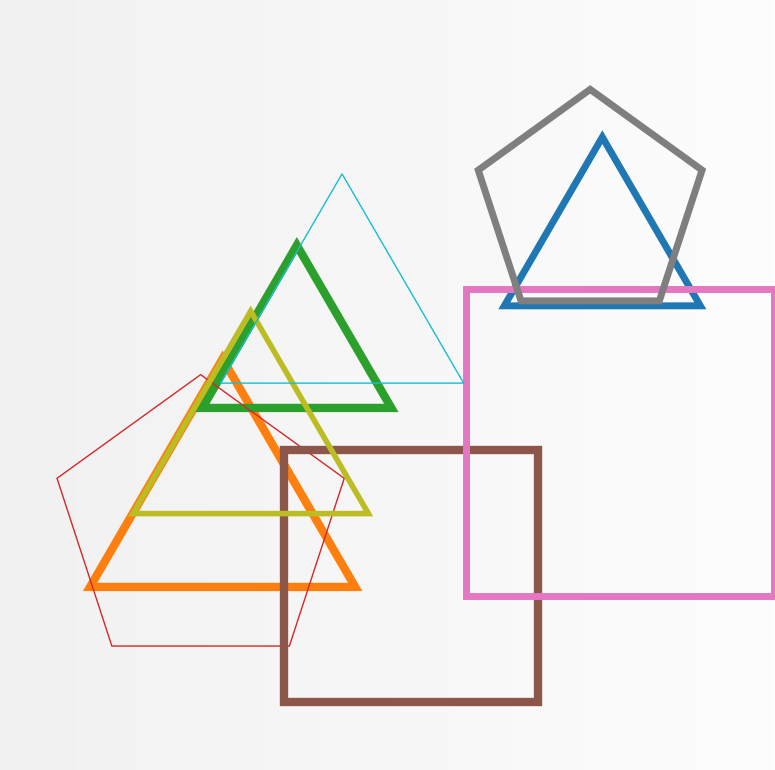[{"shape": "triangle", "thickness": 2.5, "radius": 0.73, "center": [0.777, 0.676]}, {"shape": "triangle", "thickness": 3, "radius": 0.99, "center": [0.287, 0.337]}, {"shape": "triangle", "thickness": 3, "radius": 0.7, "center": [0.383, 0.541]}, {"shape": "pentagon", "thickness": 0.5, "radius": 0.97, "center": [0.259, 0.319]}, {"shape": "square", "thickness": 3, "radius": 0.82, "center": [0.53, 0.252]}, {"shape": "square", "thickness": 2.5, "radius": 0.99, "center": [0.8, 0.425]}, {"shape": "pentagon", "thickness": 2.5, "radius": 0.76, "center": [0.762, 0.732]}, {"shape": "triangle", "thickness": 2, "radius": 0.88, "center": [0.323, 0.421]}, {"shape": "triangle", "thickness": 0.5, "radius": 0.91, "center": [0.441, 0.593]}]